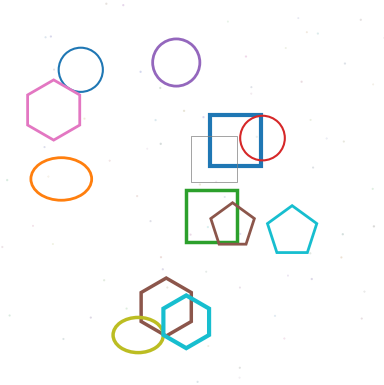[{"shape": "circle", "thickness": 1.5, "radius": 0.29, "center": [0.21, 0.819]}, {"shape": "square", "thickness": 3, "radius": 0.33, "center": [0.61, 0.635]}, {"shape": "oval", "thickness": 2, "radius": 0.39, "center": [0.159, 0.535]}, {"shape": "square", "thickness": 2.5, "radius": 0.34, "center": [0.55, 0.439]}, {"shape": "circle", "thickness": 1.5, "radius": 0.29, "center": [0.682, 0.641]}, {"shape": "circle", "thickness": 2, "radius": 0.31, "center": [0.458, 0.838]}, {"shape": "hexagon", "thickness": 2.5, "radius": 0.38, "center": [0.432, 0.203]}, {"shape": "pentagon", "thickness": 2, "radius": 0.3, "center": [0.604, 0.414]}, {"shape": "hexagon", "thickness": 2, "radius": 0.39, "center": [0.139, 0.714]}, {"shape": "square", "thickness": 0.5, "radius": 0.3, "center": [0.555, 0.587]}, {"shape": "oval", "thickness": 2.5, "radius": 0.33, "center": [0.359, 0.13]}, {"shape": "pentagon", "thickness": 2, "radius": 0.34, "center": [0.759, 0.398]}, {"shape": "hexagon", "thickness": 3, "radius": 0.34, "center": [0.484, 0.164]}]